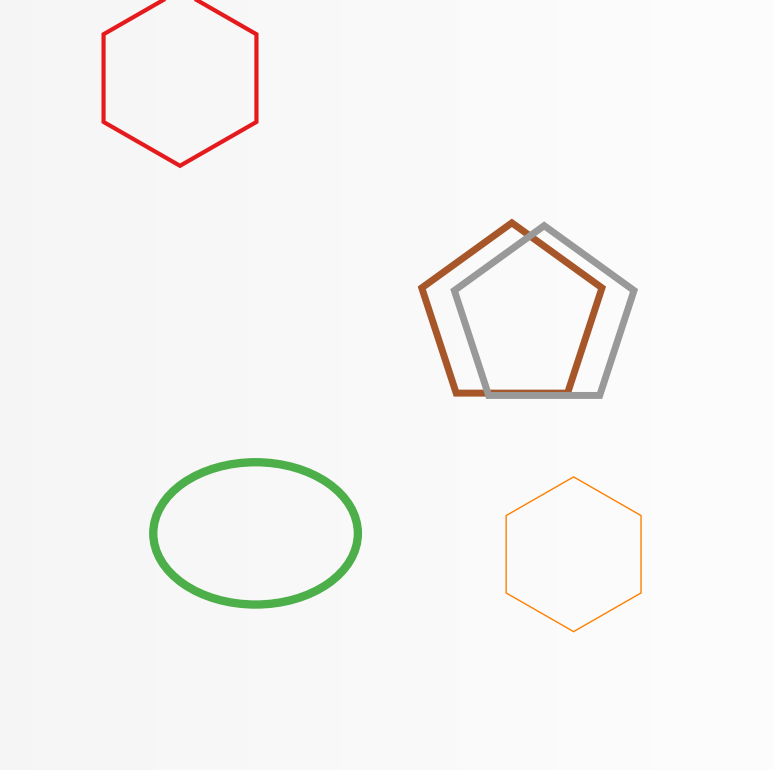[{"shape": "hexagon", "thickness": 1.5, "radius": 0.57, "center": [0.232, 0.899]}, {"shape": "oval", "thickness": 3, "radius": 0.66, "center": [0.33, 0.307]}, {"shape": "hexagon", "thickness": 0.5, "radius": 0.5, "center": [0.74, 0.28]}, {"shape": "pentagon", "thickness": 2.5, "radius": 0.61, "center": [0.66, 0.588]}, {"shape": "pentagon", "thickness": 2.5, "radius": 0.61, "center": [0.702, 0.585]}]